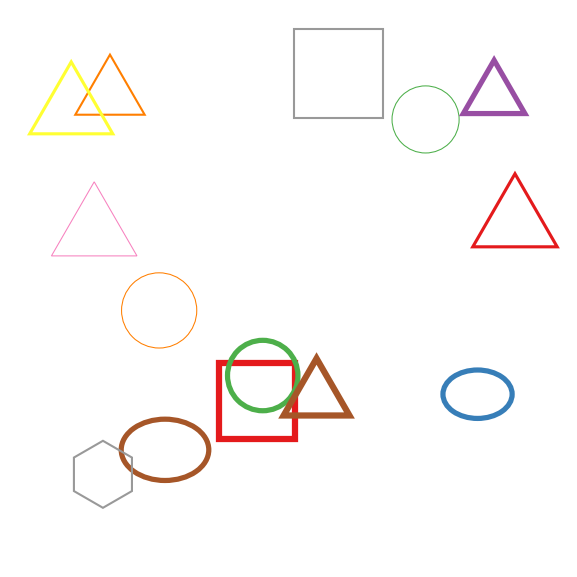[{"shape": "triangle", "thickness": 1.5, "radius": 0.42, "center": [0.892, 0.614]}, {"shape": "square", "thickness": 3, "radius": 0.33, "center": [0.445, 0.305]}, {"shape": "oval", "thickness": 2.5, "radius": 0.3, "center": [0.827, 0.317]}, {"shape": "circle", "thickness": 0.5, "radius": 0.29, "center": [0.737, 0.792]}, {"shape": "circle", "thickness": 2.5, "radius": 0.3, "center": [0.455, 0.349]}, {"shape": "triangle", "thickness": 2.5, "radius": 0.31, "center": [0.856, 0.833]}, {"shape": "circle", "thickness": 0.5, "radius": 0.33, "center": [0.276, 0.462]}, {"shape": "triangle", "thickness": 1, "radius": 0.35, "center": [0.19, 0.835]}, {"shape": "triangle", "thickness": 1.5, "radius": 0.42, "center": [0.123, 0.809]}, {"shape": "oval", "thickness": 2.5, "radius": 0.38, "center": [0.286, 0.22]}, {"shape": "triangle", "thickness": 3, "radius": 0.33, "center": [0.548, 0.313]}, {"shape": "triangle", "thickness": 0.5, "radius": 0.43, "center": [0.163, 0.599]}, {"shape": "square", "thickness": 1, "radius": 0.38, "center": [0.586, 0.872]}, {"shape": "hexagon", "thickness": 1, "radius": 0.29, "center": [0.178, 0.178]}]